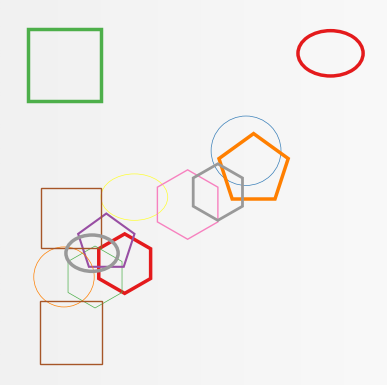[{"shape": "oval", "thickness": 2.5, "radius": 0.42, "center": [0.853, 0.862]}, {"shape": "hexagon", "thickness": 2.5, "radius": 0.39, "center": [0.322, 0.315]}, {"shape": "circle", "thickness": 0.5, "radius": 0.45, "center": [0.635, 0.608]}, {"shape": "square", "thickness": 2.5, "radius": 0.47, "center": [0.166, 0.832]}, {"shape": "hexagon", "thickness": 0.5, "radius": 0.4, "center": [0.245, 0.281]}, {"shape": "pentagon", "thickness": 1.5, "radius": 0.38, "center": [0.274, 0.369]}, {"shape": "circle", "thickness": 0.5, "radius": 0.39, "center": [0.165, 0.281]}, {"shape": "pentagon", "thickness": 2.5, "radius": 0.47, "center": [0.654, 0.559]}, {"shape": "oval", "thickness": 0.5, "radius": 0.43, "center": [0.347, 0.488]}, {"shape": "square", "thickness": 1, "radius": 0.41, "center": [0.183, 0.137]}, {"shape": "square", "thickness": 1, "radius": 0.39, "center": [0.184, 0.434]}, {"shape": "hexagon", "thickness": 1, "radius": 0.45, "center": [0.484, 0.469]}, {"shape": "oval", "thickness": 2.5, "radius": 0.34, "center": [0.237, 0.342]}, {"shape": "hexagon", "thickness": 2, "radius": 0.37, "center": [0.562, 0.501]}]